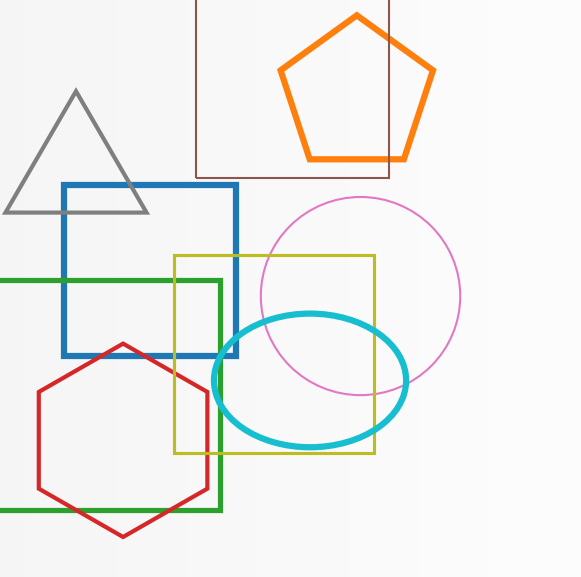[{"shape": "square", "thickness": 3, "radius": 0.74, "center": [0.258, 0.531]}, {"shape": "pentagon", "thickness": 3, "radius": 0.69, "center": [0.614, 0.835]}, {"shape": "square", "thickness": 2.5, "radius": 1.0, "center": [0.18, 0.315]}, {"shape": "hexagon", "thickness": 2, "radius": 0.84, "center": [0.212, 0.237]}, {"shape": "square", "thickness": 1, "radius": 0.83, "center": [0.504, 0.856]}, {"shape": "circle", "thickness": 1, "radius": 0.86, "center": [0.62, 0.486]}, {"shape": "triangle", "thickness": 2, "radius": 0.7, "center": [0.131, 0.701]}, {"shape": "square", "thickness": 1.5, "radius": 0.86, "center": [0.471, 0.386]}, {"shape": "oval", "thickness": 3, "radius": 0.83, "center": [0.533, 0.34]}]